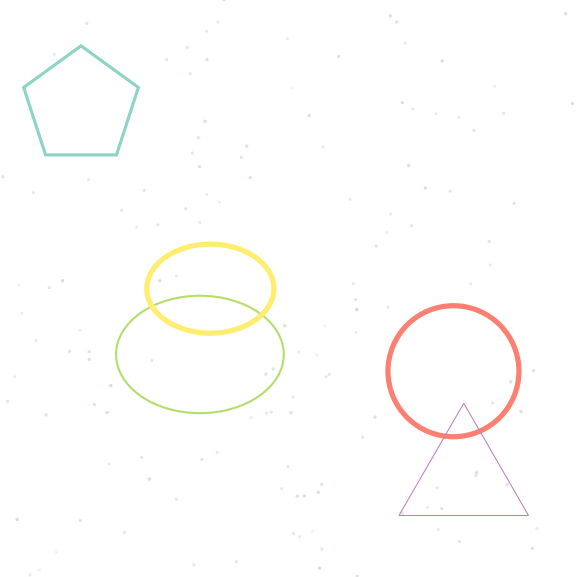[{"shape": "pentagon", "thickness": 1.5, "radius": 0.52, "center": [0.14, 0.815]}, {"shape": "circle", "thickness": 2.5, "radius": 0.57, "center": [0.785, 0.356]}, {"shape": "oval", "thickness": 1, "radius": 0.73, "center": [0.346, 0.385]}, {"shape": "triangle", "thickness": 0.5, "radius": 0.65, "center": [0.803, 0.171]}, {"shape": "oval", "thickness": 2.5, "radius": 0.55, "center": [0.364, 0.499]}]